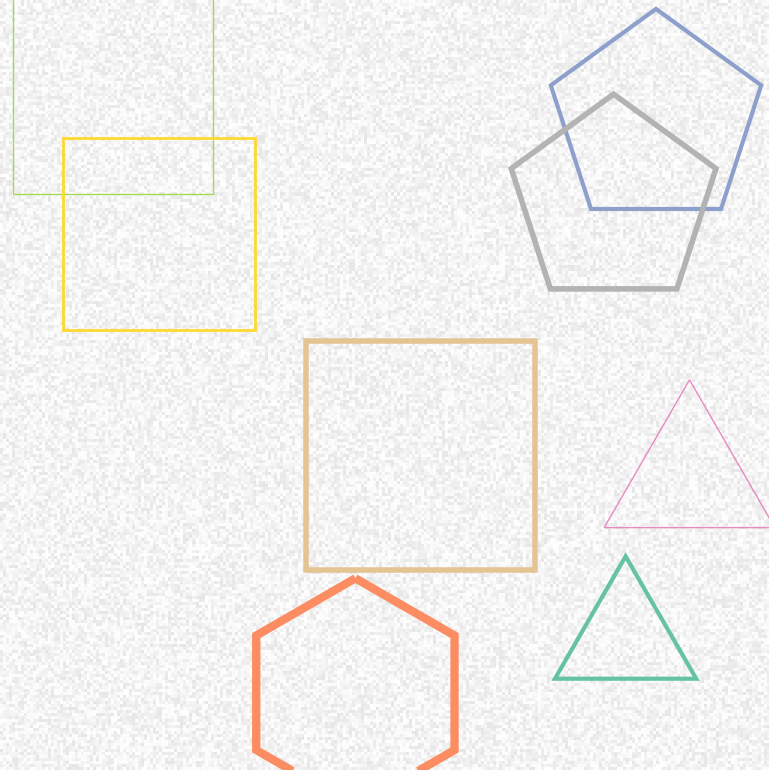[{"shape": "triangle", "thickness": 1.5, "radius": 0.53, "center": [0.812, 0.172]}, {"shape": "hexagon", "thickness": 3, "radius": 0.74, "center": [0.462, 0.1]}, {"shape": "pentagon", "thickness": 1.5, "radius": 0.72, "center": [0.852, 0.845]}, {"shape": "triangle", "thickness": 0.5, "radius": 0.64, "center": [0.895, 0.379]}, {"shape": "square", "thickness": 0.5, "radius": 0.65, "center": [0.146, 0.879]}, {"shape": "square", "thickness": 1, "radius": 0.62, "center": [0.206, 0.696]}, {"shape": "square", "thickness": 2, "radius": 0.74, "center": [0.546, 0.409]}, {"shape": "pentagon", "thickness": 2, "radius": 0.7, "center": [0.797, 0.738]}]